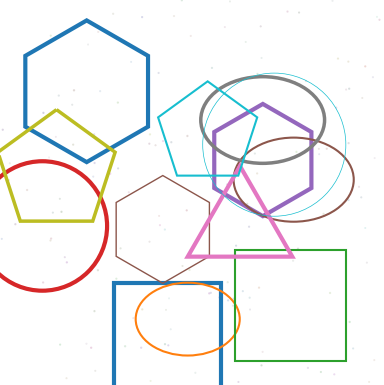[{"shape": "hexagon", "thickness": 3, "radius": 0.92, "center": [0.225, 0.763]}, {"shape": "square", "thickness": 3, "radius": 0.7, "center": [0.434, 0.125]}, {"shape": "oval", "thickness": 1.5, "radius": 0.68, "center": [0.488, 0.171]}, {"shape": "square", "thickness": 1.5, "radius": 0.72, "center": [0.754, 0.207]}, {"shape": "circle", "thickness": 3, "radius": 0.84, "center": [0.11, 0.413]}, {"shape": "hexagon", "thickness": 3, "radius": 0.73, "center": [0.683, 0.584]}, {"shape": "oval", "thickness": 1.5, "radius": 0.78, "center": [0.763, 0.533]}, {"shape": "hexagon", "thickness": 1, "radius": 0.7, "center": [0.423, 0.404]}, {"shape": "triangle", "thickness": 3, "radius": 0.78, "center": [0.623, 0.412]}, {"shape": "oval", "thickness": 2.5, "radius": 0.8, "center": [0.682, 0.688]}, {"shape": "pentagon", "thickness": 2.5, "radius": 0.8, "center": [0.147, 0.555]}, {"shape": "pentagon", "thickness": 1.5, "radius": 0.68, "center": [0.539, 0.653]}, {"shape": "circle", "thickness": 0.5, "radius": 0.93, "center": [0.712, 0.624]}]